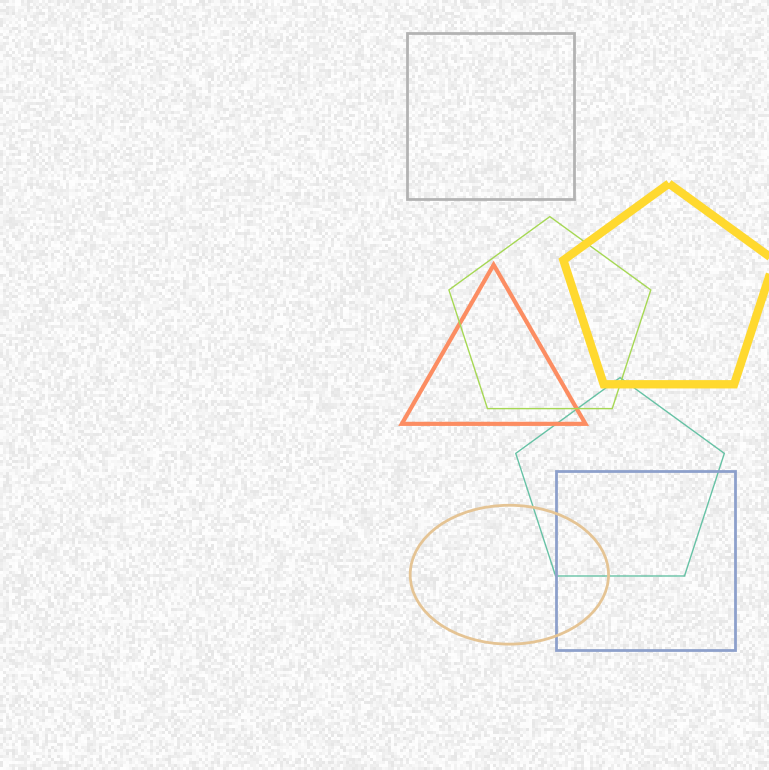[{"shape": "pentagon", "thickness": 0.5, "radius": 0.71, "center": [0.805, 0.367]}, {"shape": "triangle", "thickness": 1.5, "radius": 0.69, "center": [0.641, 0.518]}, {"shape": "square", "thickness": 1, "radius": 0.58, "center": [0.838, 0.272]}, {"shape": "pentagon", "thickness": 0.5, "radius": 0.69, "center": [0.714, 0.581]}, {"shape": "pentagon", "thickness": 3, "radius": 0.72, "center": [0.869, 0.618]}, {"shape": "oval", "thickness": 1, "radius": 0.64, "center": [0.661, 0.254]}, {"shape": "square", "thickness": 1, "radius": 0.54, "center": [0.637, 0.849]}]